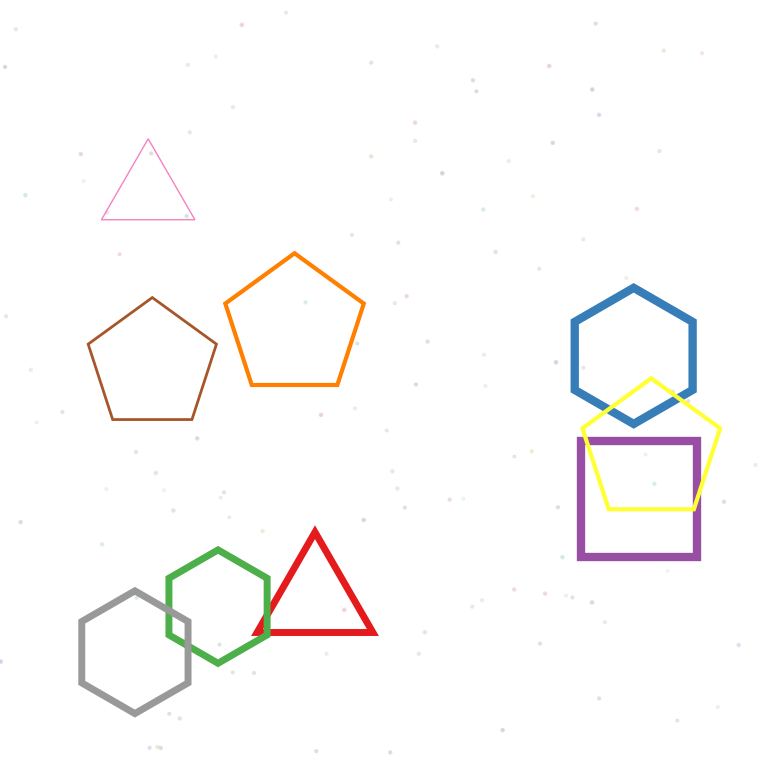[{"shape": "triangle", "thickness": 2.5, "radius": 0.43, "center": [0.409, 0.222]}, {"shape": "hexagon", "thickness": 3, "radius": 0.44, "center": [0.823, 0.538]}, {"shape": "hexagon", "thickness": 2.5, "radius": 0.37, "center": [0.283, 0.212]}, {"shape": "square", "thickness": 3, "radius": 0.37, "center": [0.83, 0.352]}, {"shape": "pentagon", "thickness": 1.5, "radius": 0.47, "center": [0.383, 0.577]}, {"shape": "pentagon", "thickness": 1.5, "radius": 0.47, "center": [0.846, 0.415]}, {"shape": "pentagon", "thickness": 1, "radius": 0.44, "center": [0.198, 0.526]}, {"shape": "triangle", "thickness": 0.5, "radius": 0.35, "center": [0.192, 0.75]}, {"shape": "hexagon", "thickness": 2.5, "radius": 0.4, "center": [0.175, 0.153]}]